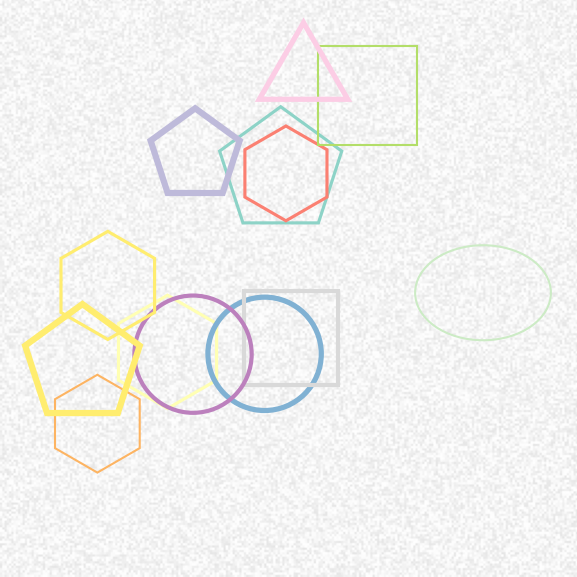[{"shape": "pentagon", "thickness": 1.5, "radius": 0.56, "center": [0.486, 0.703]}, {"shape": "hexagon", "thickness": 1.5, "radius": 0.49, "center": [0.29, 0.39]}, {"shape": "pentagon", "thickness": 3, "radius": 0.41, "center": [0.338, 0.731]}, {"shape": "hexagon", "thickness": 1.5, "radius": 0.41, "center": [0.495, 0.699]}, {"shape": "circle", "thickness": 2.5, "radius": 0.49, "center": [0.458, 0.386]}, {"shape": "hexagon", "thickness": 1, "radius": 0.42, "center": [0.169, 0.266]}, {"shape": "square", "thickness": 1, "radius": 0.43, "center": [0.636, 0.833]}, {"shape": "triangle", "thickness": 2.5, "radius": 0.44, "center": [0.526, 0.871]}, {"shape": "square", "thickness": 2, "radius": 0.41, "center": [0.504, 0.414]}, {"shape": "circle", "thickness": 2, "radius": 0.51, "center": [0.334, 0.386]}, {"shape": "oval", "thickness": 1, "radius": 0.59, "center": [0.836, 0.492]}, {"shape": "hexagon", "thickness": 1.5, "radius": 0.47, "center": [0.187, 0.505]}, {"shape": "pentagon", "thickness": 3, "radius": 0.52, "center": [0.143, 0.368]}]